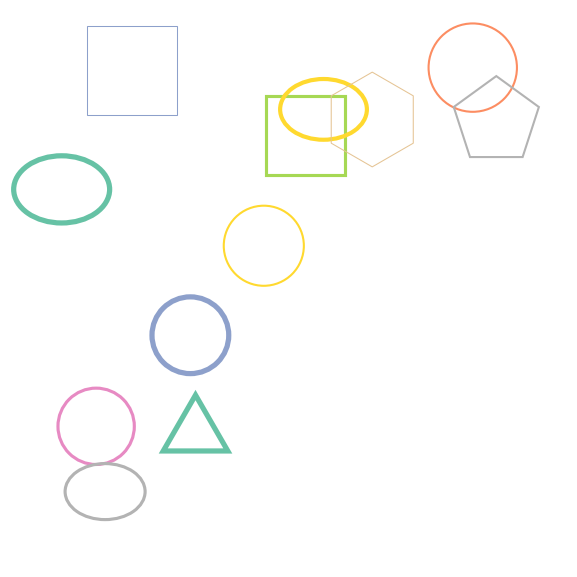[{"shape": "triangle", "thickness": 2.5, "radius": 0.32, "center": [0.339, 0.251]}, {"shape": "oval", "thickness": 2.5, "radius": 0.42, "center": [0.107, 0.671]}, {"shape": "circle", "thickness": 1, "radius": 0.38, "center": [0.819, 0.882]}, {"shape": "square", "thickness": 0.5, "radius": 0.39, "center": [0.228, 0.877]}, {"shape": "circle", "thickness": 2.5, "radius": 0.33, "center": [0.33, 0.419]}, {"shape": "circle", "thickness": 1.5, "radius": 0.33, "center": [0.166, 0.261]}, {"shape": "square", "thickness": 1.5, "radius": 0.34, "center": [0.529, 0.765]}, {"shape": "oval", "thickness": 2, "radius": 0.38, "center": [0.56, 0.81]}, {"shape": "circle", "thickness": 1, "radius": 0.35, "center": [0.457, 0.574]}, {"shape": "hexagon", "thickness": 0.5, "radius": 0.41, "center": [0.645, 0.792]}, {"shape": "pentagon", "thickness": 1, "radius": 0.39, "center": [0.859, 0.79]}, {"shape": "oval", "thickness": 1.5, "radius": 0.35, "center": [0.182, 0.148]}]